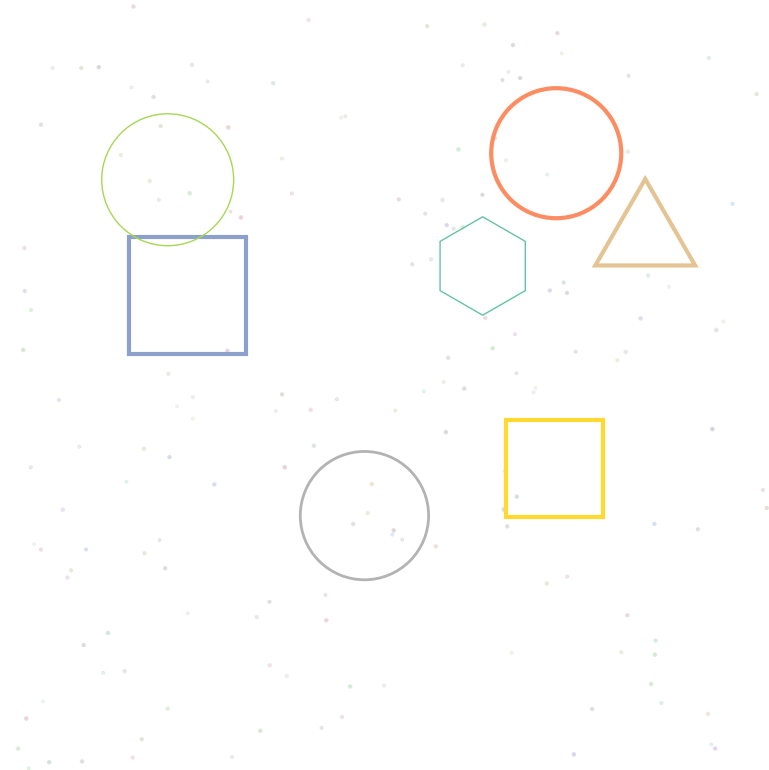[{"shape": "hexagon", "thickness": 0.5, "radius": 0.32, "center": [0.627, 0.655]}, {"shape": "circle", "thickness": 1.5, "radius": 0.42, "center": [0.722, 0.801]}, {"shape": "square", "thickness": 1.5, "radius": 0.38, "center": [0.244, 0.617]}, {"shape": "circle", "thickness": 0.5, "radius": 0.43, "center": [0.218, 0.767]}, {"shape": "square", "thickness": 1.5, "radius": 0.32, "center": [0.72, 0.392]}, {"shape": "triangle", "thickness": 1.5, "radius": 0.37, "center": [0.838, 0.693]}, {"shape": "circle", "thickness": 1, "radius": 0.42, "center": [0.473, 0.33]}]